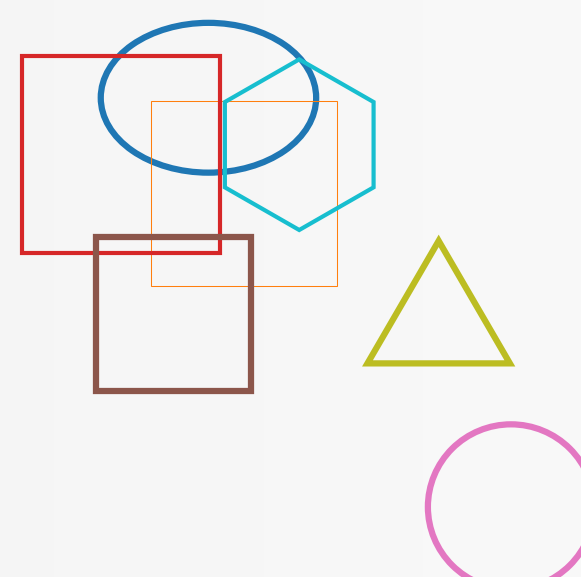[{"shape": "oval", "thickness": 3, "radius": 0.93, "center": [0.359, 0.83]}, {"shape": "square", "thickness": 0.5, "radius": 0.8, "center": [0.42, 0.664]}, {"shape": "square", "thickness": 2, "radius": 0.85, "center": [0.208, 0.731]}, {"shape": "square", "thickness": 3, "radius": 0.67, "center": [0.299, 0.455]}, {"shape": "circle", "thickness": 3, "radius": 0.72, "center": [0.879, 0.121]}, {"shape": "triangle", "thickness": 3, "radius": 0.71, "center": [0.755, 0.441]}, {"shape": "hexagon", "thickness": 2, "radius": 0.74, "center": [0.515, 0.749]}]